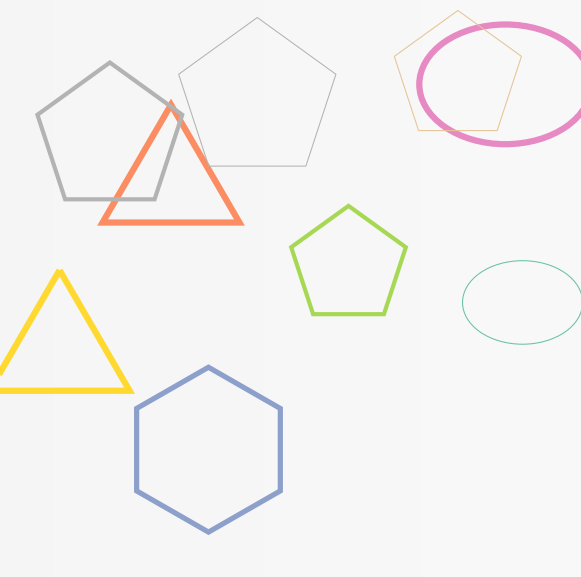[{"shape": "oval", "thickness": 0.5, "radius": 0.52, "center": [0.899, 0.475]}, {"shape": "triangle", "thickness": 3, "radius": 0.68, "center": [0.294, 0.682]}, {"shape": "hexagon", "thickness": 2.5, "radius": 0.71, "center": [0.359, 0.22]}, {"shape": "oval", "thickness": 3, "radius": 0.74, "center": [0.869, 0.853]}, {"shape": "pentagon", "thickness": 2, "radius": 0.52, "center": [0.6, 0.539]}, {"shape": "triangle", "thickness": 3, "radius": 0.7, "center": [0.102, 0.392]}, {"shape": "pentagon", "thickness": 0.5, "radius": 0.57, "center": [0.788, 0.866]}, {"shape": "pentagon", "thickness": 2, "radius": 0.65, "center": [0.189, 0.76]}, {"shape": "pentagon", "thickness": 0.5, "radius": 0.71, "center": [0.443, 0.827]}]